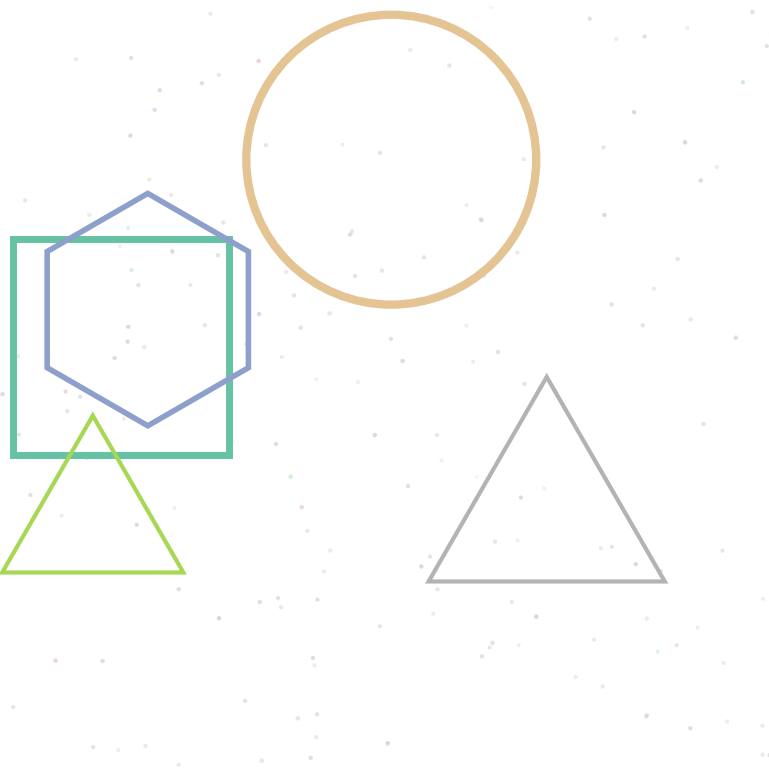[{"shape": "square", "thickness": 2.5, "radius": 0.7, "center": [0.157, 0.549]}, {"shape": "hexagon", "thickness": 2, "radius": 0.75, "center": [0.192, 0.598]}, {"shape": "triangle", "thickness": 1.5, "radius": 0.68, "center": [0.12, 0.324]}, {"shape": "circle", "thickness": 3, "radius": 0.94, "center": [0.508, 0.793]}, {"shape": "triangle", "thickness": 1.5, "radius": 0.89, "center": [0.71, 0.333]}]